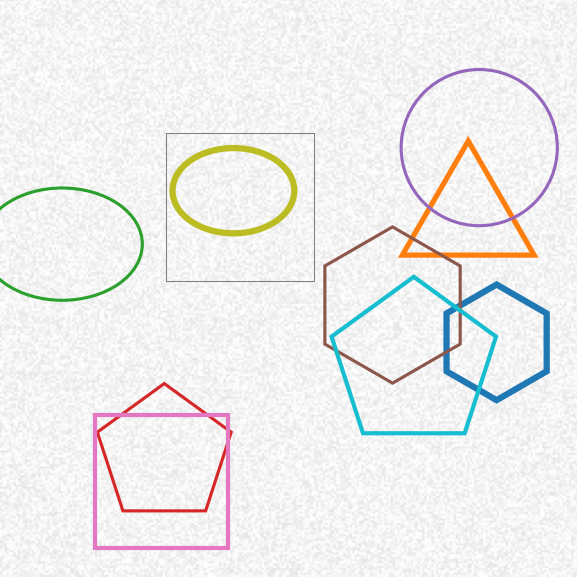[{"shape": "hexagon", "thickness": 3, "radius": 0.5, "center": [0.86, 0.406]}, {"shape": "triangle", "thickness": 2.5, "radius": 0.66, "center": [0.811, 0.623]}, {"shape": "oval", "thickness": 1.5, "radius": 0.69, "center": [0.108, 0.576]}, {"shape": "pentagon", "thickness": 1.5, "radius": 0.61, "center": [0.284, 0.213]}, {"shape": "circle", "thickness": 1.5, "radius": 0.68, "center": [0.83, 0.744]}, {"shape": "hexagon", "thickness": 1.5, "radius": 0.68, "center": [0.68, 0.471]}, {"shape": "square", "thickness": 2, "radius": 0.57, "center": [0.279, 0.166]}, {"shape": "square", "thickness": 0.5, "radius": 0.64, "center": [0.416, 0.641]}, {"shape": "oval", "thickness": 3, "radius": 0.53, "center": [0.404, 0.669]}, {"shape": "pentagon", "thickness": 2, "radius": 0.75, "center": [0.717, 0.37]}]